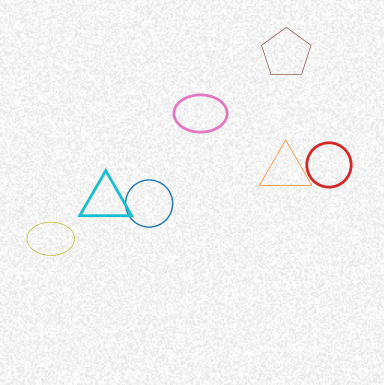[{"shape": "circle", "thickness": 1, "radius": 0.31, "center": [0.387, 0.471]}, {"shape": "triangle", "thickness": 0.5, "radius": 0.39, "center": [0.742, 0.558]}, {"shape": "circle", "thickness": 2, "radius": 0.29, "center": [0.855, 0.572]}, {"shape": "pentagon", "thickness": 0.5, "radius": 0.34, "center": [0.744, 0.861]}, {"shape": "oval", "thickness": 2, "radius": 0.35, "center": [0.521, 0.705]}, {"shape": "oval", "thickness": 0.5, "radius": 0.31, "center": [0.132, 0.38]}, {"shape": "triangle", "thickness": 2, "radius": 0.39, "center": [0.275, 0.479]}]